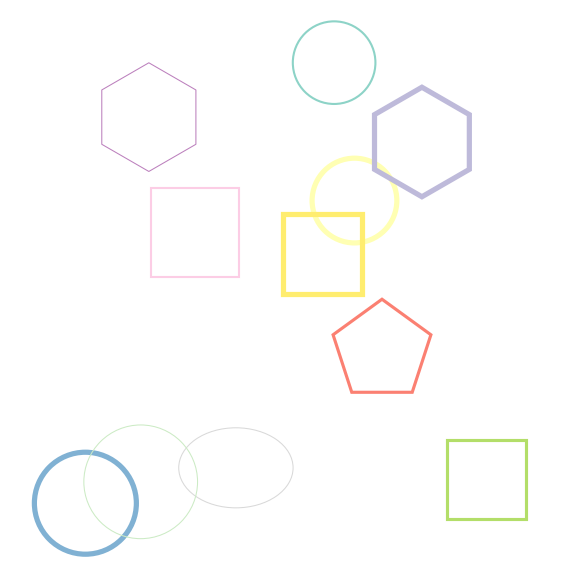[{"shape": "circle", "thickness": 1, "radius": 0.36, "center": [0.579, 0.891]}, {"shape": "circle", "thickness": 2.5, "radius": 0.37, "center": [0.614, 0.652]}, {"shape": "hexagon", "thickness": 2.5, "radius": 0.47, "center": [0.731, 0.753]}, {"shape": "pentagon", "thickness": 1.5, "radius": 0.45, "center": [0.661, 0.392]}, {"shape": "circle", "thickness": 2.5, "radius": 0.44, "center": [0.148, 0.128]}, {"shape": "square", "thickness": 1.5, "radius": 0.34, "center": [0.842, 0.169]}, {"shape": "square", "thickness": 1, "radius": 0.38, "center": [0.338, 0.596]}, {"shape": "oval", "thickness": 0.5, "radius": 0.5, "center": [0.408, 0.189]}, {"shape": "hexagon", "thickness": 0.5, "radius": 0.47, "center": [0.258, 0.796]}, {"shape": "circle", "thickness": 0.5, "radius": 0.49, "center": [0.244, 0.165]}, {"shape": "square", "thickness": 2.5, "radius": 0.34, "center": [0.559, 0.559]}]